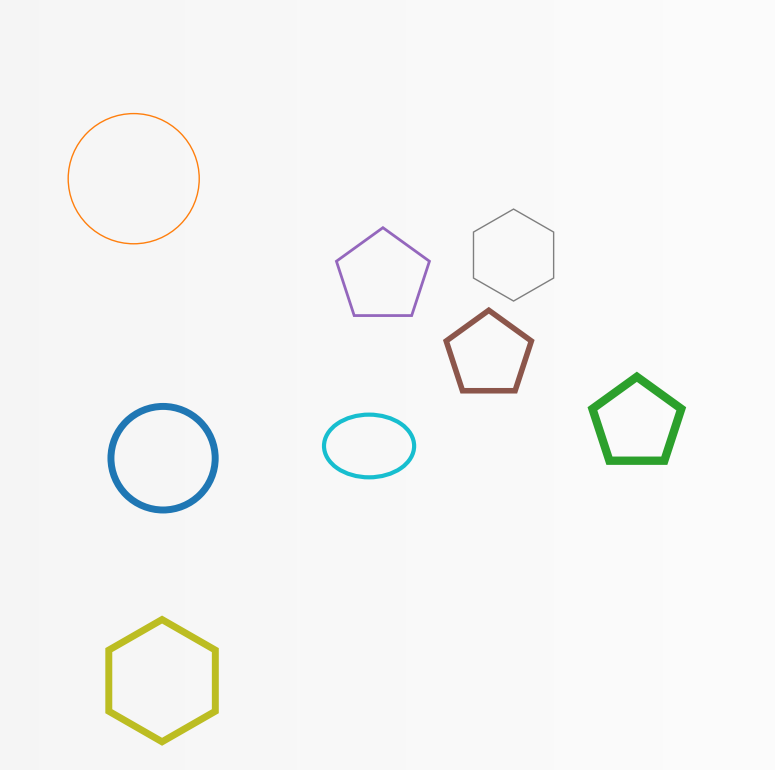[{"shape": "circle", "thickness": 2.5, "radius": 0.34, "center": [0.21, 0.405]}, {"shape": "circle", "thickness": 0.5, "radius": 0.42, "center": [0.173, 0.768]}, {"shape": "pentagon", "thickness": 3, "radius": 0.3, "center": [0.822, 0.45]}, {"shape": "pentagon", "thickness": 1, "radius": 0.32, "center": [0.494, 0.641]}, {"shape": "pentagon", "thickness": 2, "radius": 0.29, "center": [0.631, 0.539]}, {"shape": "hexagon", "thickness": 0.5, "radius": 0.3, "center": [0.663, 0.669]}, {"shape": "hexagon", "thickness": 2.5, "radius": 0.4, "center": [0.209, 0.116]}, {"shape": "oval", "thickness": 1.5, "radius": 0.29, "center": [0.476, 0.421]}]